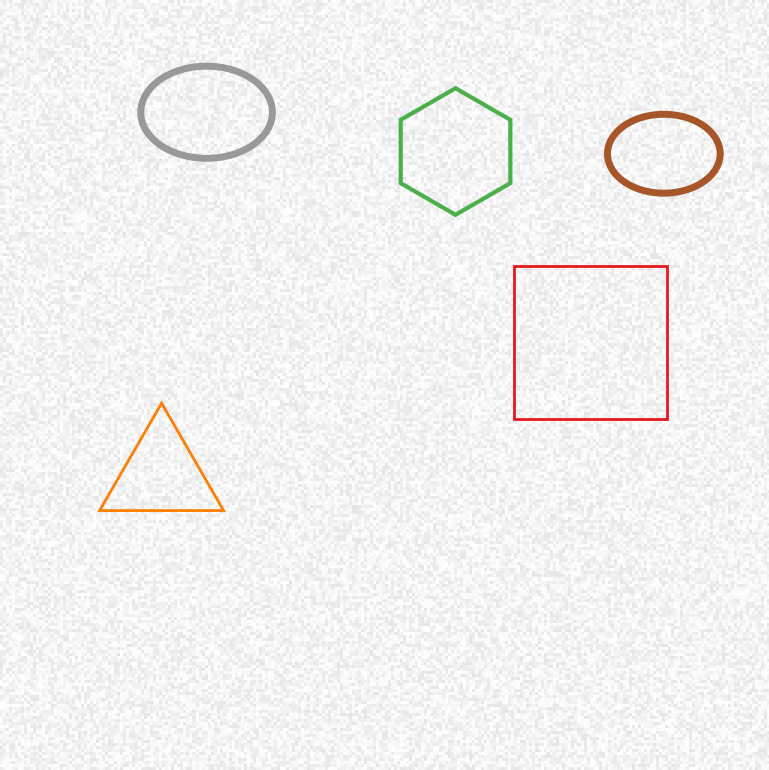[{"shape": "square", "thickness": 1, "radius": 0.5, "center": [0.767, 0.555]}, {"shape": "hexagon", "thickness": 1.5, "radius": 0.41, "center": [0.592, 0.803]}, {"shape": "triangle", "thickness": 1, "radius": 0.46, "center": [0.21, 0.383]}, {"shape": "oval", "thickness": 2.5, "radius": 0.37, "center": [0.862, 0.8]}, {"shape": "oval", "thickness": 2.5, "radius": 0.43, "center": [0.268, 0.854]}]